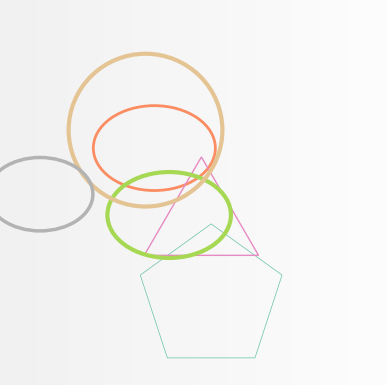[{"shape": "pentagon", "thickness": 0.5, "radius": 0.96, "center": [0.545, 0.226]}, {"shape": "oval", "thickness": 2, "radius": 0.79, "center": [0.398, 0.615]}, {"shape": "triangle", "thickness": 1, "radius": 0.85, "center": [0.52, 0.422]}, {"shape": "oval", "thickness": 3, "radius": 0.8, "center": [0.437, 0.442]}, {"shape": "circle", "thickness": 3, "radius": 0.99, "center": [0.376, 0.662]}, {"shape": "oval", "thickness": 2.5, "radius": 0.68, "center": [0.103, 0.496]}]